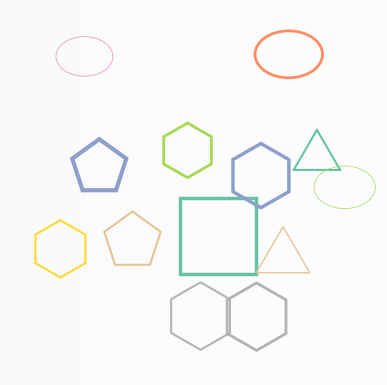[{"shape": "square", "thickness": 2.5, "radius": 0.49, "center": [0.563, 0.387]}, {"shape": "triangle", "thickness": 1.5, "radius": 0.35, "center": [0.818, 0.593]}, {"shape": "oval", "thickness": 2, "radius": 0.44, "center": [0.745, 0.859]}, {"shape": "pentagon", "thickness": 3, "radius": 0.37, "center": [0.256, 0.565]}, {"shape": "hexagon", "thickness": 2.5, "radius": 0.42, "center": [0.673, 0.544]}, {"shape": "oval", "thickness": 0.5, "radius": 0.37, "center": [0.218, 0.853]}, {"shape": "oval", "thickness": 0.5, "radius": 0.4, "center": [0.889, 0.514]}, {"shape": "hexagon", "thickness": 2, "radius": 0.35, "center": [0.484, 0.609]}, {"shape": "hexagon", "thickness": 1.5, "radius": 0.37, "center": [0.156, 0.354]}, {"shape": "pentagon", "thickness": 1.5, "radius": 0.38, "center": [0.342, 0.374]}, {"shape": "triangle", "thickness": 1, "radius": 0.4, "center": [0.73, 0.331]}, {"shape": "hexagon", "thickness": 1.5, "radius": 0.44, "center": [0.518, 0.179]}, {"shape": "hexagon", "thickness": 2, "radius": 0.44, "center": [0.662, 0.177]}]